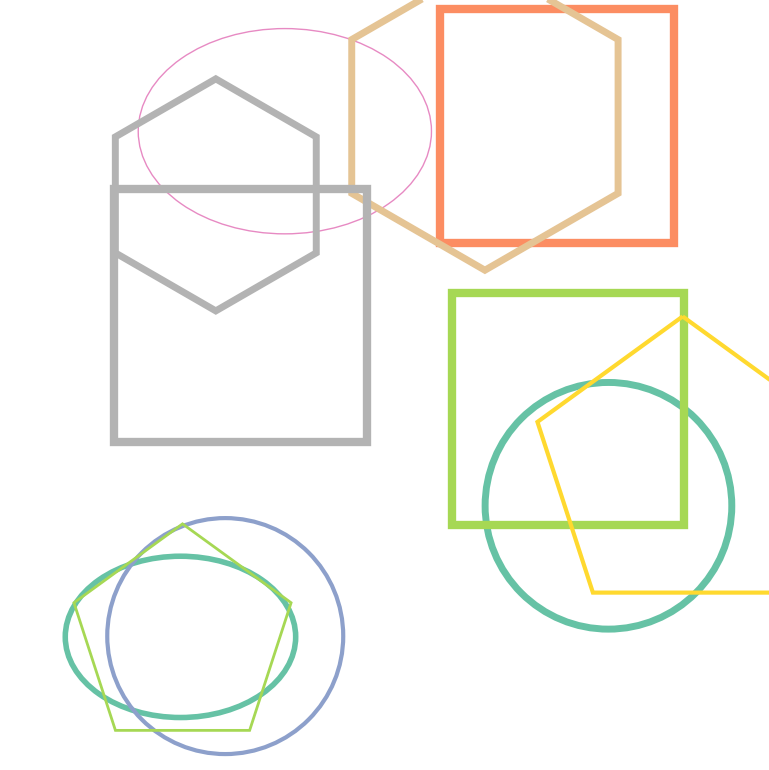[{"shape": "oval", "thickness": 2, "radius": 0.75, "center": [0.234, 0.173]}, {"shape": "circle", "thickness": 2.5, "radius": 0.8, "center": [0.79, 0.343]}, {"shape": "square", "thickness": 3, "radius": 0.76, "center": [0.724, 0.837]}, {"shape": "circle", "thickness": 1.5, "radius": 0.77, "center": [0.293, 0.174]}, {"shape": "oval", "thickness": 0.5, "radius": 0.95, "center": [0.37, 0.83]}, {"shape": "square", "thickness": 3, "radius": 0.75, "center": [0.737, 0.469]}, {"shape": "pentagon", "thickness": 1, "radius": 0.74, "center": [0.237, 0.171]}, {"shape": "pentagon", "thickness": 1.5, "radius": 0.99, "center": [0.887, 0.391]}, {"shape": "hexagon", "thickness": 2.5, "radius": 1.0, "center": [0.63, 0.849]}, {"shape": "hexagon", "thickness": 2.5, "radius": 0.75, "center": [0.28, 0.747]}, {"shape": "square", "thickness": 3, "radius": 0.82, "center": [0.312, 0.591]}]